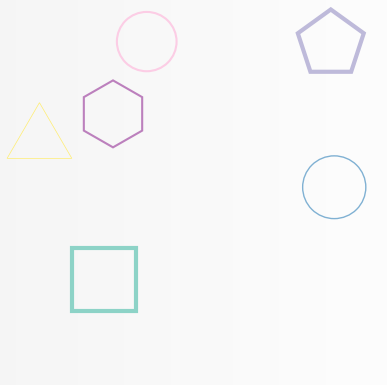[{"shape": "square", "thickness": 3, "radius": 0.41, "center": [0.269, 0.274]}, {"shape": "pentagon", "thickness": 3, "radius": 0.45, "center": [0.854, 0.886]}, {"shape": "circle", "thickness": 1, "radius": 0.41, "center": [0.863, 0.514]}, {"shape": "circle", "thickness": 1.5, "radius": 0.39, "center": [0.379, 0.892]}, {"shape": "hexagon", "thickness": 1.5, "radius": 0.43, "center": [0.292, 0.704]}, {"shape": "triangle", "thickness": 0.5, "radius": 0.48, "center": [0.102, 0.637]}]